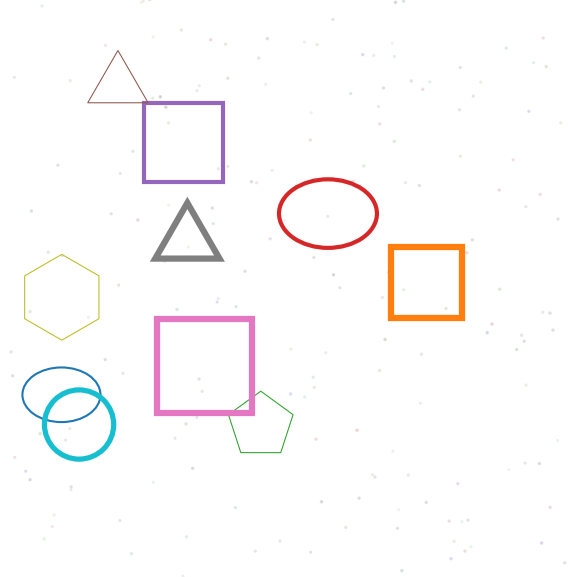[{"shape": "oval", "thickness": 1, "radius": 0.34, "center": [0.106, 0.316]}, {"shape": "square", "thickness": 3, "radius": 0.31, "center": [0.739, 0.509]}, {"shape": "pentagon", "thickness": 0.5, "radius": 0.29, "center": [0.452, 0.263]}, {"shape": "oval", "thickness": 2, "radius": 0.42, "center": [0.568, 0.629]}, {"shape": "square", "thickness": 2, "radius": 0.34, "center": [0.318, 0.752]}, {"shape": "triangle", "thickness": 0.5, "radius": 0.3, "center": [0.204, 0.851]}, {"shape": "square", "thickness": 3, "radius": 0.41, "center": [0.354, 0.365]}, {"shape": "triangle", "thickness": 3, "radius": 0.32, "center": [0.324, 0.583]}, {"shape": "hexagon", "thickness": 0.5, "radius": 0.37, "center": [0.107, 0.484]}, {"shape": "circle", "thickness": 2.5, "radius": 0.3, "center": [0.137, 0.264]}]